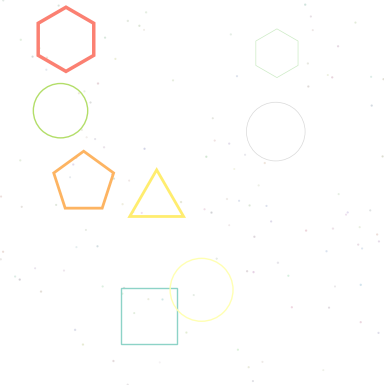[{"shape": "square", "thickness": 1, "radius": 0.37, "center": [0.388, 0.18]}, {"shape": "circle", "thickness": 1, "radius": 0.41, "center": [0.524, 0.247]}, {"shape": "hexagon", "thickness": 2.5, "radius": 0.42, "center": [0.171, 0.898]}, {"shape": "pentagon", "thickness": 2, "radius": 0.41, "center": [0.217, 0.525]}, {"shape": "circle", "thickness": 1, "radius": 0.35, "center": [0.157, 0.712]}, {"shape": "circle", "thickness": 0.5, "radius": 0.38, "center": [0.716, 0.658]}, {"shape": "hexagon", "thickness": 0.5, "radius": 0.32, "center": [0.719, 0.862]}, {"shape": "triangle", "thickness": 2, "radius": 0.4, "center": [0.407, 0.478]}]